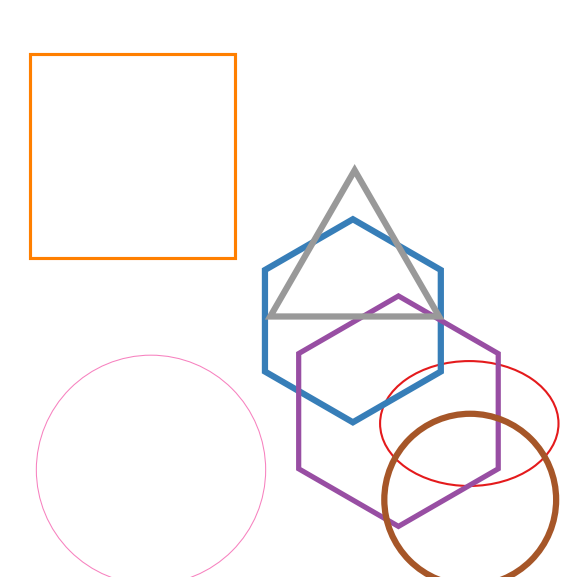[{"shape": "oval", "thickness": 1, "radius": 0.77, "center": [0.813, 0.266]}, {"shape": "hexagon", "thickness": 3, "radius": 0.88, "center": [0.611, 0.444]}, {"shape": "hexagon", "thickness": 2.5, "radius": 1.0, "center": [0.69, 0.287]}, {"shape": "square", "thickness": 1.5, "radius": 0.88, "center": [0.229, 0.729]}, {"shape": "circle", "thickness": 3, "radius": 0.74, "center": [0.814, 0.134]}, {"shape": "circle", "thickness": 0.5, "radius": 0.99, "center": [0.261, 0.186]}, {"shape": "triangle", "thickness": 3, "radius": 0.84, "center": [0.614, 0.535]}]